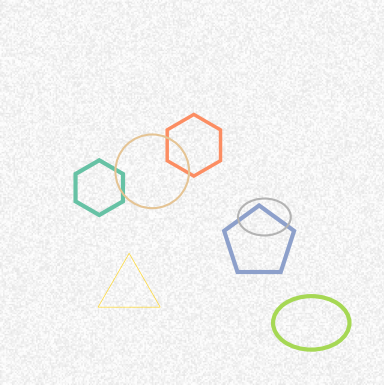[{"shape": "hexagon", "thickness": 3, "radius": 0.36, "center": [0.258, 0.513]}, {"shape": "hexagon", "thickness": 2.5, "radius": 0.4, "center": [0.504, 0.623]}, {"shape": "pentagon", "thickness": 3, "radius": 0.48, "center": [0.673, 0.371]}, {"shape": "oval", "thickness": 3, "radius": 0.5, "center": [0.808, 0.161]}, {"shape": "triangle", "thickness": 0.5, "radius": 0.47, "center": [0.335, 0.249]}, {"shape": "circle", "thickness": 1.5, "radius": 0.48, "center": [0.396, 0.555]}, {"shape": "oval", "thickness": 1.5, "radius": 0.34, "center": [0.687, 0.436]}]